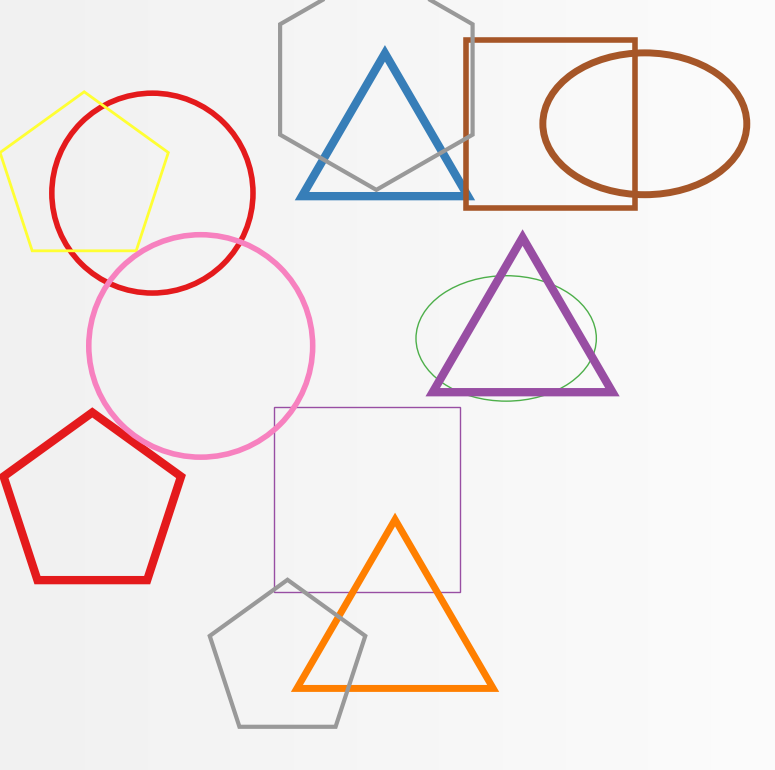[{"shape": "circle", "thickness": 2, "radius": 0.65, "center": [0.197, 0.749]}, {"shape": "pentagon", "thickness": 3, "radius": 0.6, "center": [0.119, 0.344]}, {"shape": "triangle", "thickness": 3, "radius": 0.62, "center": [0.497, 0.807]}, {"shape": "oval", "thickness": 0.5, "radius": 0.58, "center": [0.653, 0.56]}, {"shape": "square", "thickness": 0.5, "radius": 0.6, "center": [0.474, 0.351]}, {"shape": "triangle", "thickness": 3, "radius": 0.67, "center": [0.674, 0.558]}, {"shape": "triangle", "thickness": 2.5, "radius": 0.73, "center": [0.51, 0.179]}, {"shape": "pentagon", "thickness": 1, "radius": 0.57, "center": [0.109, 0.767]}, {"shape": "oval", "thickness": 2.5, "radius": 0.66, "center": [0.832, 0.839]}, {"shape": "square", "thickness": 2, "radius": 0.55, "center": [0.71, 0.839]}, {"shape": "circle", "thickness": 2, "radius": 0.72, "center": [0.259, 0.551]}, {"shape": "hexagon", "thickness": 1.5, "radius": 0.72, "center": [0.486, 0.897]}, {"shape": "pentagon", "thickness": 1.5, "radius": 0.53, "center": [0.371, 0.141]}]